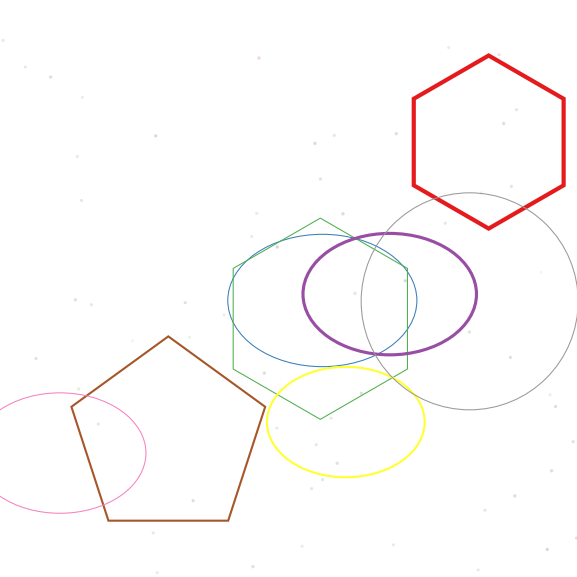[{"shape": "hexagon", "thickness": 2, "radius": 0.75, "center": [0.846, 0.753]}, {"shape": "oval", "thickness": 0.5, "radius": 0.82, "center": [0.558, 0.479]}, {"shape": "hexagon", "thickness": 0.5, "radius": 0.87, "center": [0.555, 0.447]}, {"shape": "oval", "thickness": 1.5, "radius": 0.75, "center": [0.675, 0.49]}, {"shape": "oval", "thickness": 1, "radius": 0.68, "center": [0.599, 0.268]}, {"shape": "pentagon", "thickness": 1, "radius": 0.88, "center": [0.291, 0.24]}, {"shape": "oval", "thickness": 0.5, "radius": 0.74, "center": [0.104, 0.215]}, {"shape": "circle", "thickness": 0.5, "radius": 0.94, "center": [0.813, 0.477]}]